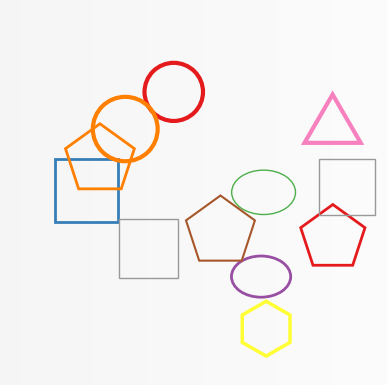[{"shape": "circle", "thickness": 3, "radius": 0.38, "center": [0.448, 0.761]}, {"shape": "pentagon", "thickness": 2, "radius": 0.44, "center": [0.859, 0.382]}, {"shape": "square", "thickness": 2, "radius": 0.41, "center": [0.224, 0.505]}, {"shape": "oval", "thickness": 1, "radius": 0.41, "center": [0.68, 0.5]}, {"shape": "oval", "thickness": 2, "radius": 0.38, "center": [0.674, 0.282]}, {"shape": "circle", "thickness": 3, "radius": 0.42, "center": [0.323, 0.665]}, {"shape": "pentagon", "thickness": 2, "radius": 0.47, "center": [0.258, 0.585]}, {"shape": "hexagon", "thickness": 2.5, "radius": 0.36, "center": [0.687, 0.146]}, {"shape": "pentagon", "thickness": 1.5, "radius": 0.47, "center": [0.569, 0.399]}, {"shape": "triangle", "thickness": 3, "radius": 0.42, "center": [0.858, 0.671]}, {"shape": "square", "thickness": 1, "radius": 0.36, "center": [0.895, 0.515]}, {"shape": "square", "thickness": 1, "radius": 0.38, "center": [0.383, 0.354]}]